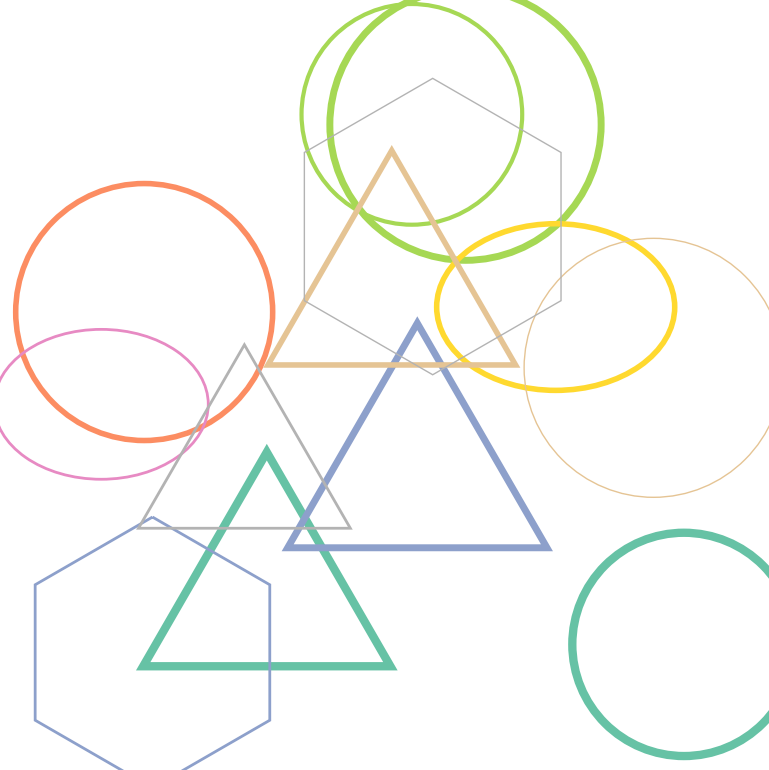[{"shape": "circle", "thickness": 3, "radius": 0.72, "center": [0.888, 0.163]}, {"shape": "triangle", "thickness": 3, "radius": 0.93, "center": [0.346, 0.227]}, {"shape": "circle", "thickness": 2, "radius": 0.83, "center": [0.187, 0.595]}, {"shape": "hexagon", "thickness": 1, "radius": 0.88, "center": [0.198, 0.153]}, {"shape": "triangle", "thickness": 2.5, "radius": 0.97, "center": [0.542, 0.386]}, {"shape": "oval", "thickness": 1, "radius": 0.7, "center": [0.131, 0.475]}, {"shape": "circle", "thickness": 1.5, "radius": 0.72, "center": [0.535, 0.851]}, {"shape": "circle", "thickness": 2.5, "radius": 0.88, "center": [0.605, 0.838]}, {"shape": "oval", "thickness": 2, "radius": 0.77, "center": [0.722, 0.601]}, {"shape": "triangle", "thickness": 2, "radius": 0.93, "center": [0.509, 0.619]}, {"shape": "circle", "thickness": 0.5, "radius": 0.84, "center": [0.849, 0.522]}, {"shape": "hexagon", "thickness": 0.5, "radius": 0.96, "center": [0.562, 0.706]}, {"shape": "triangle", "thickness": 1, "radius": 0.79, "center": [0.317, 0.393]}]